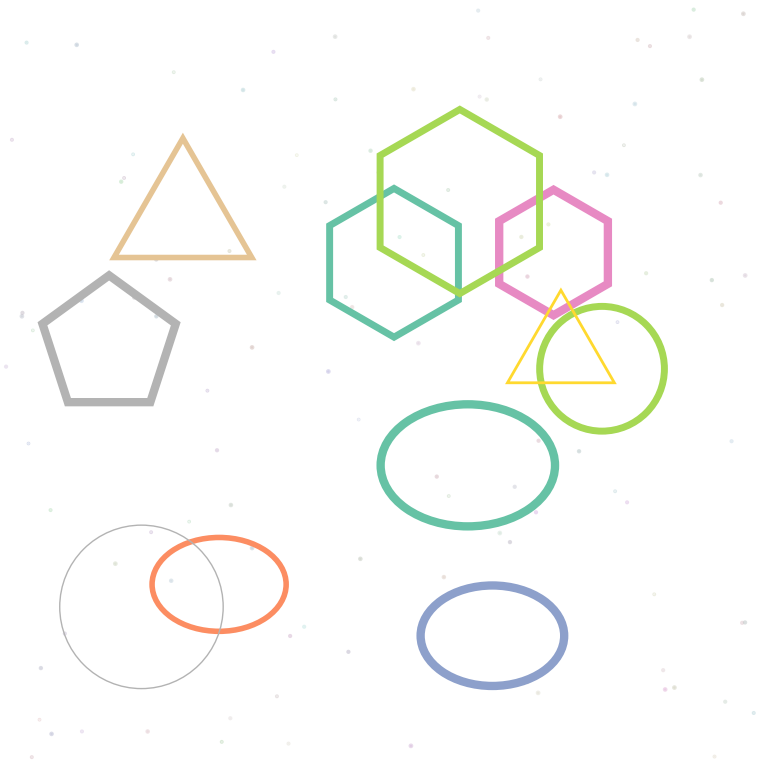[{"shape": "oval", "thickness": 3, "radius": 0.57, "center": [0.608, 0.396]}, {"shape": "hexagon", "thickness": 2.5, "radius": 0.48, "center": [0.512, 0.659]}, {"shape": "oval", "thickness": 2, "radius": 0.44, "center": [0.285, 0.241]}, {"shape": "oval", "thickness": 3, "radius": 0.47, "center": [0.639, 0.174]}, {"shape": "hexagon", "thickness": 3, "radius": 0.41, "center": [0.719, 0.672]}, {"shape": "hexagon", "thickness": 2.5, "radius": 0.6, "center": [0.597, 0.738]}, {"shape": "circle", "thickness": 2.5, "radius": 0.41, "center": [0.782, 0.521]}, {"shape": "triangle", "thickness": 1, "radius": 0.4, "center": [0.728, 0.543]}, {"shape": "triangle", "thickness": 2, "radius": 0.52, "center": [0.238, 0.717]}, {"shape": "circle", "thickness": 0.5, "radius": 0.53, "center": [0.184, 0.212]}, {"shape": "pentagon", "thickness": 3, "radius": 0.46, "center": [0.142, 0.551]}]